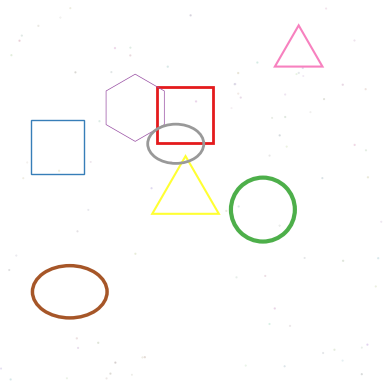[{"shape": "square", "thickness": 2, "radius": 0.37, "center": [0.48, 0.702]}, {"shape": "square", "thickness": 1, "radius": 0.35, "center": [0.149, 0.618]}, {"shape": "circle", "thickness": 3, "radius": 0.42, "center": [0.683, 0.456]}, {"shape": "hexagon", "thickness": 0.5, "radius": 0.44, "center": [0.351, 0.72]}, {"shape": "triangle", "thickness": 1.5, "radius": 0.5, "center": [0.482, 0.495]}, {"shape": "oval", "thickness": 2.5, "radius": 0.48, "center": [0.181, 0.242]}, {"shape": "triangle", "thickness": 1.5, "radius": 0.36, "center": [0.776, 0.863]}, {"shape": "oval", "thickness": 2, "radius": 0.36, "center": [0.456, 0.627]}]